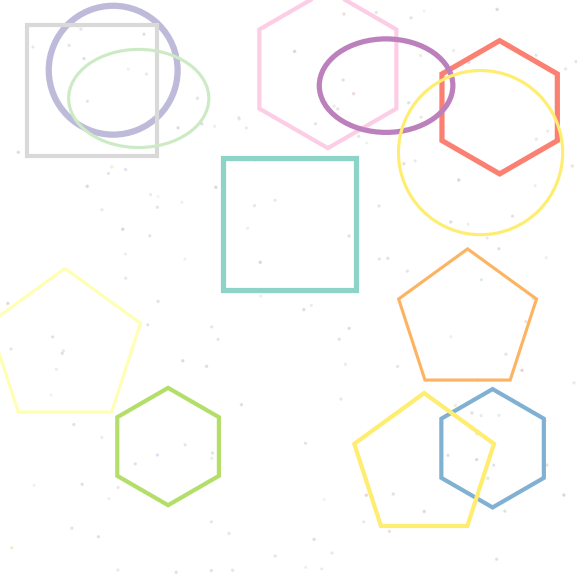[{"shape": "square", "thickness": 2.5, "radius": 0.57, "center": [0.502, 0.611]}, {"shape": "pentagon", "thickness": 1.5, "radius": 0.69, "center": [0.112, 0.397]}, {"shape": "circle", "thickness": 3, "radius": 0.56, "center": [0.196, 0.878]}, {"shape": "hexagon", "thickness": 2.5, "radius": 0.58, "center": [0.865, 0.813]}, {"shape": "hexagon", "thickness": 2, "radius": 0.51, "center": [0.853, 0.223]}, {"shape": "pentagon", "thickness": 1.5, "radius": 0.63, "center": [0.81, 0.443]}, {"shape": "hexagon", "thickness": 2, "radius": 0.51, "center": [0.291, 0.226]}, {"shape": "hexagon", "thickness": 2, "radius": 0.68, "center": [0.568, 0.88]}, {"shape": "square", "thickness": 2, "radius": 0.56, "center": [0.159, 0.842]}, {"shape": "oval", "thickness": 2.5, "radius": 0.58, "center": [0.669, 0.851]}, {"shape": "oval", "thickness": 1.5, "radius": 0.61, "center": [0.24, 0.829]}, {"shape": "pentagon", "thickness": 2, "radius": 0.64, "center": [0.734, 0.191]}, {"shape": "circle", "thickness": 1.5, "radius": 0.71, "center": [0.832, 0.735]}]